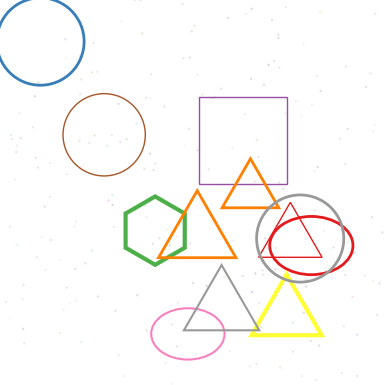[{"shape": "triangle", "thickness": 1, "radius": 0.48, "center": [0.754, 0.379]}, {"shape": "oval", "thickness": 2, "radius": 0.54, "center": [0.809, 0.362]}, {"shape": "circle", "thickness": 2, "radius": 0.57, "center": [0.105, 0.892]}, {"shape": "hexagon", "thickness": 3, "radius": 0.44, "center": [0.403, 0.401]}, {"shape": "square", "thickness": 1, "radius": 0.57, "center": [0.632, 0.635]}, {"shape": "triangle", "thickness": 2, "radius": 0.58, "center": [0.512, 0.389]}, {"shape": "triangle", "thickness": 2, "radius": 0.42, "center": [0.651, 0.503]}, {"shape": "triangle", "thickness": 3, "radius": 0.53, "center": [0.744, 0.182]}, {"shape": "circle", "thickness": 1, "radius": 0.53, "center": [0.271, 0.65]}, {"shape": "oval", "thickness": 1.5, "radius": 0.48, "center": [0.488, 0.133]}, {"shape": "triangle", "thickness": 1.5, "radius": 0.56, "center": [0.576, 0.199]}, {"shape": "circle", "thickness": 2, "radius": 0.57, "center": [0.78, 0.38]}]